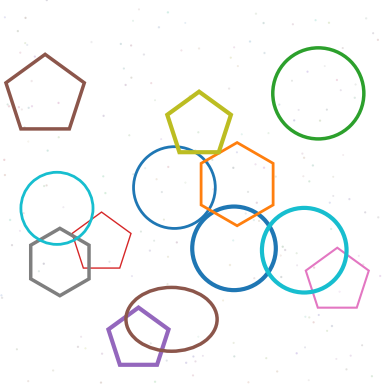[{"shape": "circle", "thickness": 2, "radius": 0.53, "center": [0.453, 0.513]}, {"shape": "circle", "thickness": 3, "radius": 0.54, "center": [0.608, 0.355]}, {"shape": "hexagon", "thickness": 2, "radius": 0.54, "center": [0.616, 0.522]}, {"shape": "circle", "thickness": 2.5, "radius": 0.59, "center": [0.827, 0.757]}, {"shape": "pentagon", "thickness": 1, "radius": 0.4, "center": [0.264, 0.369]}, {"shape": "pentagon", "thickness": 3, "radius": 0.41, "center": [0.36, 0.119]}, {"shape": "pentagon", "thickness": 2.5, "radius": 0.54, "center": [0.117, 0.752]}, {"shape": "oval", "thickness": 2.5, "radius": 0.59, "center": [0.446, 0.171]}, {"shape": "pentagon", "thickness": 1.5, "radius": 0.43, "center": [0.876, 0.27]}, {"shape": "hexagon", "thickness": 2.5, "radius": 0.44, "center": [0.156, 0.319]}, {"shape": "pentagon", "thickness": 3, "radius": 0.43, "center": [0.517, 0.675]}, {"shape": "circle", "thickness": 3, "radius": 0.55, "center": [0.79, 0.35]}, {"shape": "circle", "thickness": 2, "radius": 0.47, "center": [0.148, 0.459]}]